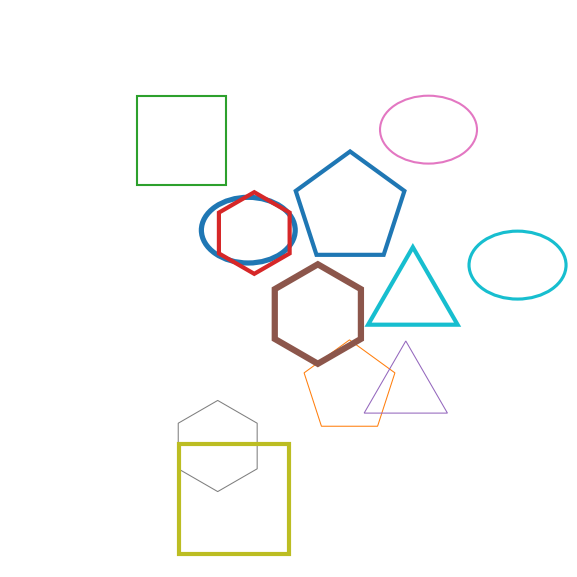[{"shape": "pentagon", "thickness": 2, "radius": 0.49, "center": [0.606, 0.638]}, {"shape": "oval", "thickness": 2.5, "radius": 0.41, "center": [0.43, 0.601]}, {"shape": "pentagon", "thickness": 0.5, "radius": 0.41, "center": [0.605, 0.328]}, {"shape": "square", "thickness": 1, "radius": 0.39, "center": [0.314, 0.756]}, {"shape": "hexagon", "thickness": 2, "radius": 0.35, "center": [0.44, 0.596]}, {"shape": "triangle", "thickness": 0.5, "radius": 0.42, "center": [0.703, 0.325]}, {"shape": "hexagon", "thickness": 3, "radius": 0.43, "center": [0.55, 0.455]}, {"shape": "oval", "thickness": 1, "radius": 0.42, "center": [0.742, 0.775]}, {"shape": "hexagon", "thickness": 0.5, "radius": 0.39, "center": [0.377, 0.227]}, {"shape": "square", "thickness": 2, "radius": 0.48, "center": [0.405, 0.135]}, {"shape": "oval", "thickness": 1.5, "radius": 0.42, "center": [0.896, 0.54]}, {"shape": "triangle", "thickness": 2, "radius": 0.45, "center": [0.715, 0.482]}]